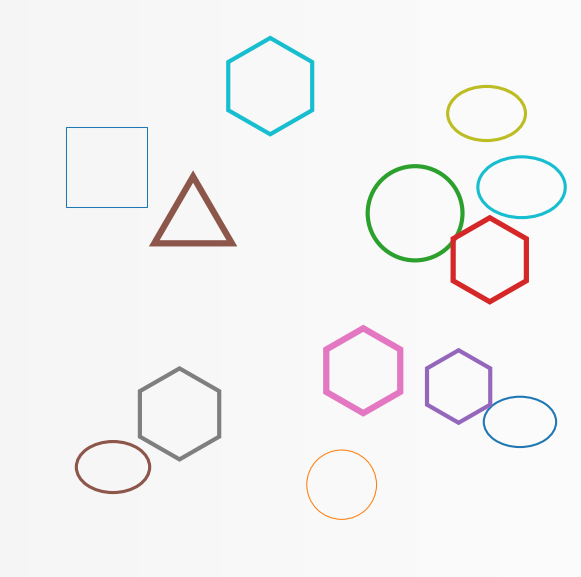[{"shape": "square", "thickness": 0.5, "radius": 0.35, "center": [0.183, 0.709]}, {"shape": "oval", "thickness": 1, "radius": 0.31, "center": [0.895, 0.269]}, {"shape": "circle", "thickness": 0.5, "radius": 0.3, "center": [0.588, 0.16]}, {"shape": "circle", "thickness": 2, "radius": 0.41, "center": [0.714, 0.63]}, {"shape": "hexagon", "thickness": 2.5, "radius": 0.36, "center": [0.843, 0.549]}, {"shape": "hexagon", "thickness": 2, "radius": 0.31, "center": [0.789, 0.33]}, {"shape": "oval", "thickness": 1.5, "radius": 0.32, "center": [0.194, 0.19]}, {"shape": "triangle", "thickness": 3, "radius": 0.39, "center": [0.332, 0.616]}, {"shape": "hexagon", "thickness": 3, "radius": 0.37, "center": [0.625, 0.357]}, {"shape": "hexagon", "thickness": 2, "radius": 0.39, "center": [0.309, 0.282]}, {"shape": "oval", "thickness": 1.5, "radius": 0.33, "center": [0.837, 0.803]}, {"shape": "hexagon", "thickness": 2, "radius": 0.42, "center": [0.465, 0.85]}, {"shape": "oval", "thickness": 1.5, "radius": 0.38, "center": [0.897, 0.675]}]